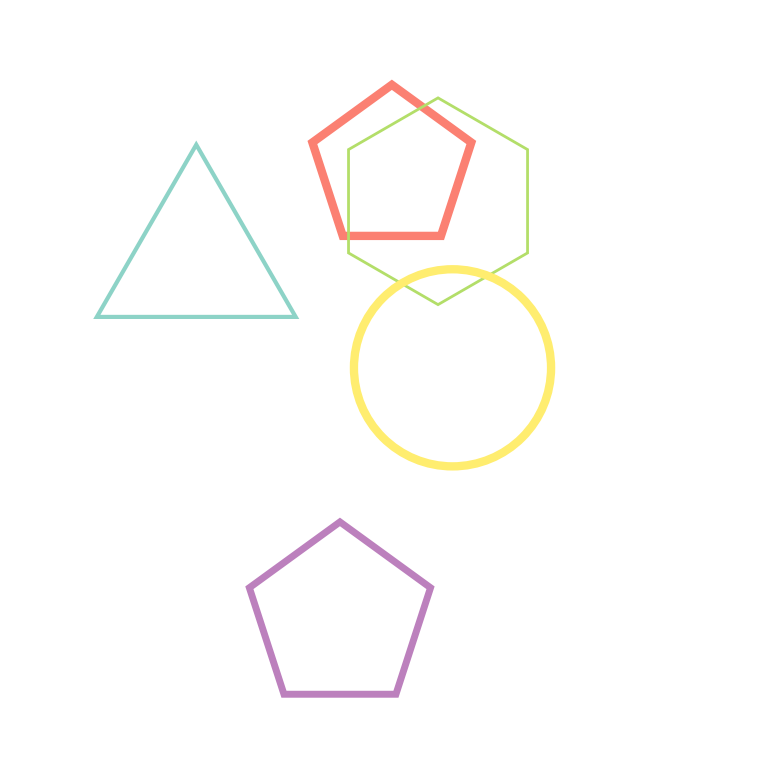[{"shape": "triangle", "thickness": 1.5, "radius": 0.75, "center": [0.255, 0.663]}, {"shape": "pentagon", "thickness": 3, "radius": 0.54, "center": [0.509, 0.781]}, {"shape": "hexagon", "thickness": 1, "radius": 0.67, "center": [0.569, 0.739]}, {"shape": "pentagon", "thickness": 2.5, "radius": 0.62, "center": [0.441, 0.198]}, {"shape": "circle", "thickness": 3, "radius": 0.64, "center": [0.588, 0.522]}]